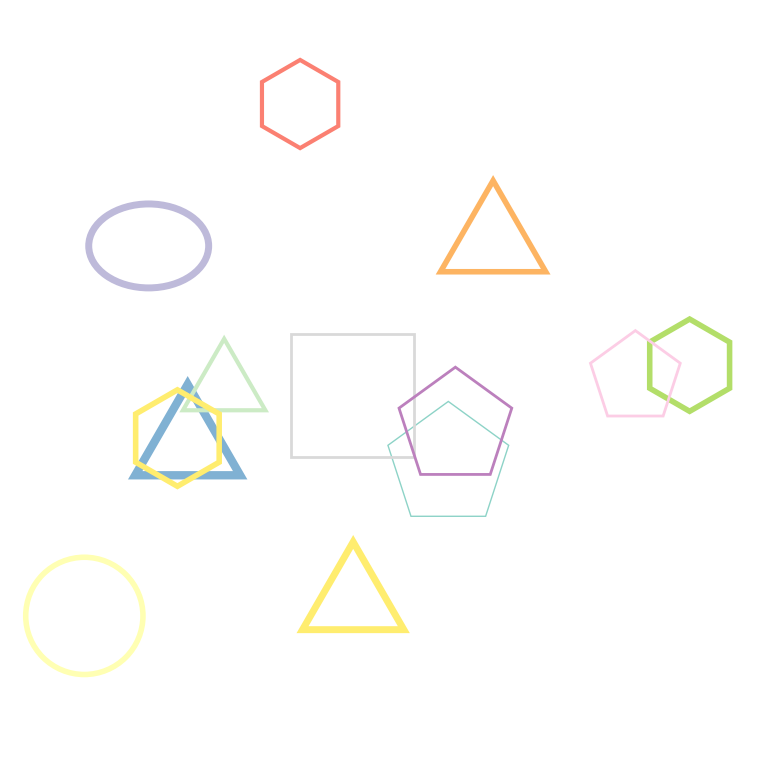[{"shape": "pentagon", "thickness": 0.5, "radius": 0.41, "center": [0.582, 0.396]}, {"shape": "circle", "thickness": 2, "radius": 0.38, "center": [0.11, 0.2]}, {"shape": "oval", "thickness": 2.5, "radius": 0.39, "center": [0.193, 0.681]}, {"shape": "hexagon", "thickness": 1.5, "radius": 0.29, "center": [0.39, 0.865]}, {"shape": "triangle", "thickness": 3, "radius": 0.39, "center": [0.244, 0.422]}, {"shape": "triangle", "thickness": 2, "radius": 0.39, "center": [0.64, 0.687]}, {"shape": "hexagon", "thickness": 2, "radius": 0.3, "center": [0.896, 0.526]}, {"shape": "pentagon", "thickness": 1, "radius": 0.31, "center": [0.825, 0.509]}, {"shape": "square", "thickness": 1, "radius": 0.4, "center": [0.458, 0.487]}, {"shape": "pentagon", "thickness": 1, "radius": 0.39, "center": [0.591, 0.446]}, {"shape": "triangle", "thickness": 1.5, "radius": 0.31, "center": [0.291, 0.498]}, {"shape": "hexagon", "thickness": 2, "radius": 0.31, "center": [0.23, 0.431]}, {"shape": "triangle", "thickness": 2.5, "radius": 0.38, "center": [0.459, 0.22]}]